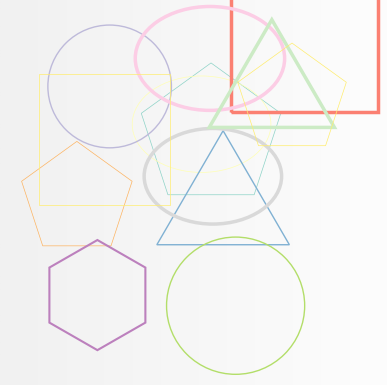[{"shape": "pentagon", "thickness": 0.5, "radius": 0.95, "center": [0.545, 0.647]}, {"shape": "oval", "thickness": 0.5, "radius": 0.89, "center": [0.52, 0.677]}, {"shape": "circle", "thickness": 1, "radius": 0.8, "center": [0.283, 0.775]}, {"shape": "square", "thickness": 2.5, "radius": 0.95, "center": [0.786, 0.9]}, {"shape": "triangle", "thickness": 1, "radius": 0.99, "center": [0.576, 0.463]}, {"shape": "pentagon", "thickness": 0.5, "radius": 0.75, "center": [0.198, 0.483]}, {"shape": "circle", "thickness": 1, "radius": 0.89, "center": [0.608, 0.206]}, {"shape": "oval", "thickness": 2.5, "radius": 0.96, "center": [0.542, 0.848]}, {"shape": "oval", "thickness": 2.5, "radius": 0.89, "center": [0.549, 0.542]}, {"shape": "hexagon", "thickness": 1.5, "radius": 0.72, "center": [0.251, 0.234]}, {"shape": "triangle", "thickness": 2.5, "radius": 0.93, "center": [0.702, 0.762]}, {"shape": "square", "thickness": 0.5, "radius": 0.85, "center": [0.269, 0.639]}, {"shape": "pentagon", "thickness": 0.5, "radius": 0.74, "center": [0.754, 0.741]}]